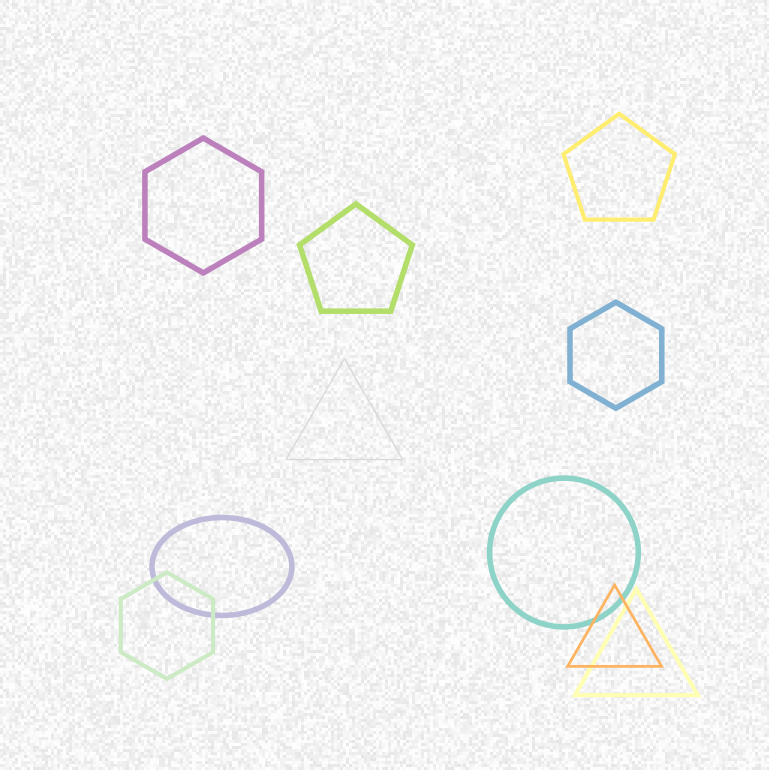[{"shape": "circle", "thickness": 2, "radius": 0.48, "center": [0.732, 0.282]}, {"shape": "triangle", "thickness": 1.5, "radius": 0.46, "center": [0.826, 0.143]}, {"shape": "oval", "thickness": 2, "radius": 0.45, "center": [0.288, 0.264]}, {"shape": "hexagon", "thickness": 2, "radius": 0.34, "center": [0.8, 0.539]}, {"shape": "triangle", "thickness": 1, "radius": 0.35, "center": [0.798, 0.17]}, {"shape": "pentagon", "thickness": 2, "radius": 0.38, "center": [0.462, 0.658]}, {"shape": "triangle", "thickness": 0.5, "radius": 0.44, "center": [0.447, 0.447]}, {"shape": "hexagon", "thickness": 2, "radius": 0.44, "center": [0.264, 0.733]}, {"shape": "hexagon", "thickness": 1.5, "radius": 0.35, "center": [0.217, 0.188]}, {"shape": "pentagon", "thickness": 1.5, "radius": 0.38, "center": [0.804, 0.776]}]